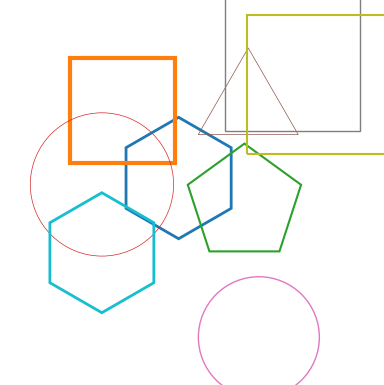[{"shape": "hexagon", "thickness": 2, "radius": 0.79, "center": [0.464, 0.538]}, {"shape": "square", "thickness": 3, "radius": 0.68, "center": [0.318, 0.713]}, {"shape": "pentagon", "thickness": 1.5, "radius": 0.77, "center": [0.635, 0.472]}, {"shape": "circle", "thickness": 0.5, "radius": 0.93, "center": [0.265, 0.521]}, {"shape": "triangle", "thickness": 0.5, "radius": 0.75, "center": [0.645, 0.725]}, {"shape": "circle", "thickness": 1, "radius": 0.79, "center": [0.672, 0.124]}, {"shape": "square", "thickness": 1, "radius": 0.88, "center": [0.76, 0.836]}, {"shape": "square", "thickness": 1.5, "radius": 0.9, "center": [0.822, 0.78]}, {"shape": "hexagon", "thickness": 2, "radius": 0.78, "center": [0.265, 0.344]}]